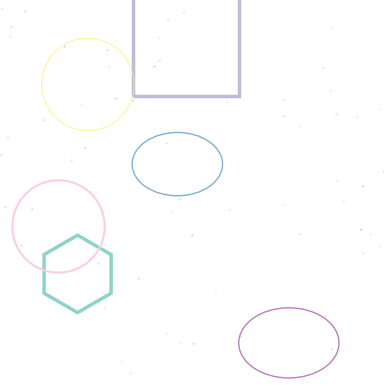[{"shape": "hexagon", "thickness": 2.5, "radius": 0.5, "center": [0.201, 0.289]}, {"shape": "square", "thickness": 2.5, "radius": 0.69, "center": [0.483, 0.887]}, {"shape": "oval", "thickness": 1, "radius": 0.59, "center": [0.461, 0.574]}, {"shape": "circle", "thickness": 1.5, "radius": 0.6, "center": [0.152, 0.412]}, {"shape": "oval", "thickness": 1, "radius": 0.65, "center": [0.75, 0.109]}, {"shape": "circle", "thickness": 0.5, "radius": 0.6, "center": [0.228, 0.781]}]